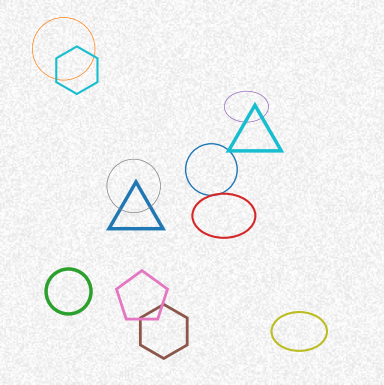[{"shape": "circle", "thickness": 1, "radius": 0.34, "center": [0.549, 0.56]}, {"shape": "triangle", "thickness": 2.5, "radius": 0.4, "center": [0.353, 0.446]}, {"shape": "circle", "thickness": 0.5, "radius": 0.41, "center": [0.165, 0.873]}, {"shape": "circle", "thickness": 2.5, "radius": 0.29, "center": [0.178, 0.243]}, {"shape": "oval", "thickness": 1.5, "radius": 0.41, "center": [0.582, 0.44]}, {"shape": "oval", "thickness": 0.5, "radius": 0.29, "center": [0.64, 0.723]}, {"shape": "hexagon", "thickness": 2, "radius": 0.35, "center": [0.425, 0.139]}, {"shape": "pentagon", "thickness": 2, "radius": 0.35, "center": [0.369, 0.228]}, {"shape": "circle", "thickness": 0.5, "radius": 0.35, "center": [0.347, 0.517]}, {"shape": "oval", "thickness": 1.5, "radius": 0.36, "center": [0.777, 0.139]}, {"shape": "hexagon", "thickness": 1.5, "radius": 0.31, "center": [0.2, 0.818]}, {"shape": "triangle", "thickness": 2.5, "radius": 0.4, "center": [0.662, 0.648]}]